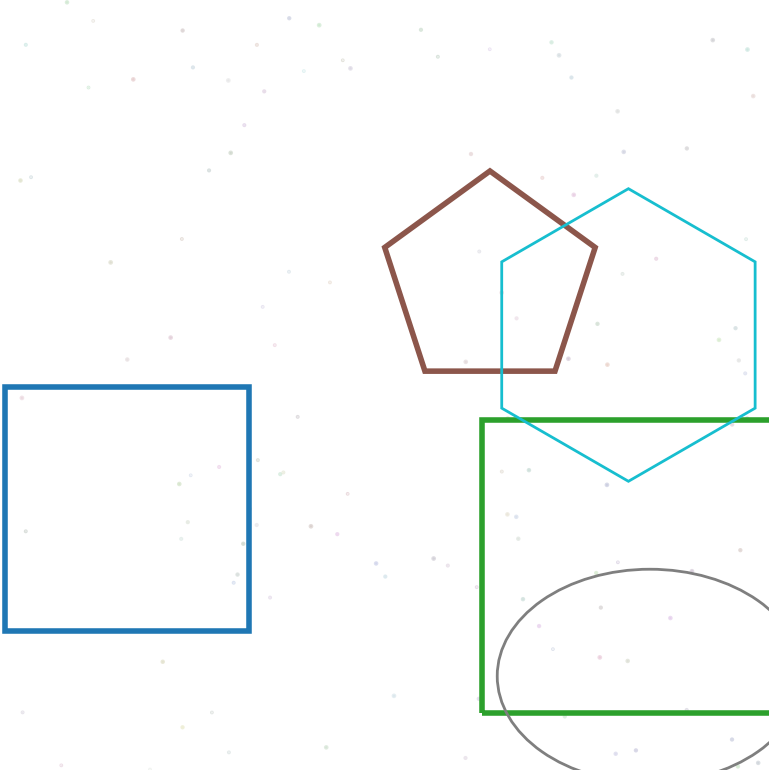[{"shape": "square", "thickness": 2, "radius": 0.79, "center": [0.165, 0.339]}, {"shape": "square", "thickness": 2, "radius": 0.95, "center": [0.817, 0.264]}, {"shape": "pentagon", "thickness": 2, "radius": 0.72, "center": [0.636, 0.634]}, {"shape": "oval", "thickness": 1, "radius": 0.99, "center": [0.844, 0.122]}, {"shape": "hexagon", "thickness": 1, "radius": 0.95, "center": [0.816, 0.565]}]